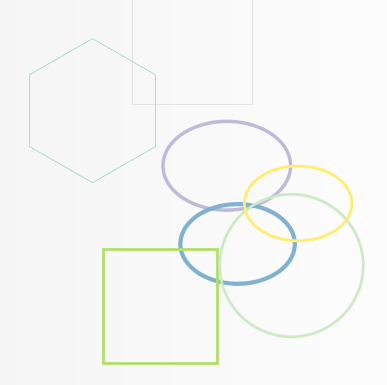[{"shape": "hexagon", "thickness": 0.5, "radius": 0.94, "center": [0.239, 0.713]}, {"shape": "oval", "thickness": 2.5, "radius": 0.82, "center": [0.585, 0.569]}, {"shape": "oval", "thickness": 3, "radius": 0.74, "center": [0.613, 0.366]}, {"shape": "square", "thickness": 2, "radius": 0.74, "center": [0.412, 0.205]}, {"shape": "square", "thickness": 0.5, "radius": 0.78, "center": [0.496, 0.886]}, {"shape": "circle", "thickness": 2, "radius": 0.93, "center": [0.752, 0.31]}, {"shape": "oval", "thickness": 2, "radius": 0.69, "center": [0.77, 0.472]}]